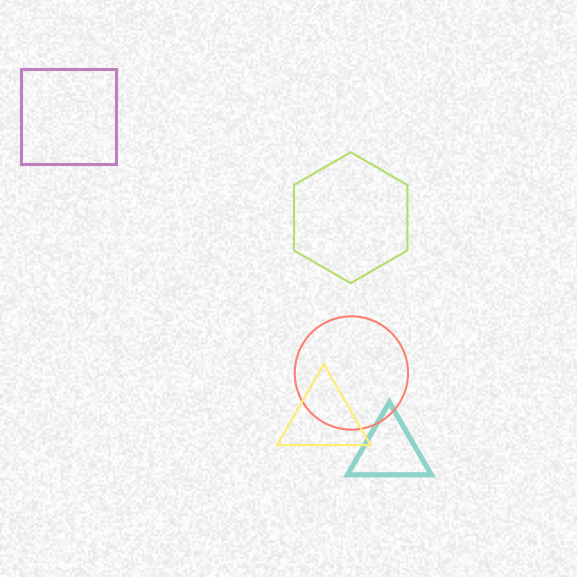[{"shape": "triangle", "thickness": 2.5, "radius": 0.42, "center": [0.674, 0.219]}, {"shape": "circle", "thickness": 1, "radius": 0.49, "center": [0.608, 0.353]}, {"shape": "hexagon", "thickness": 1, "radius": 0.57, "center": [0.607, 0.622]}, {"shape": "square", "thickness": 1.5, "radius": 0.41, "center": [0.119, 0.797]}, {"shape": "triangle", "thickness": 1, "radius": 0.47, "center": [0.561, 0.275]}]